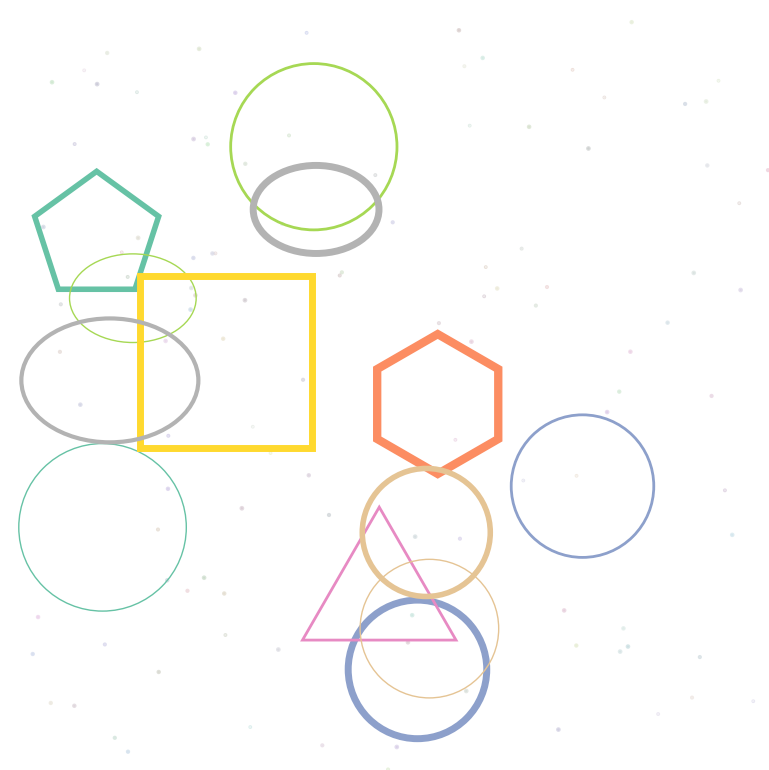[{"shape": "pentagon", "thickness": 2, "radius": 0.42, "center": [0.126, 0.693]}, {"shape": "circle", "thickness": 0.5, "radius": 0.54, "center": [0.133, 0.315]}, {"shape": "hexagon", "thickness": 3, "radius": 0.45, "center": [0.568, 0.475]}, {"shape": "circle", "thickness": 2.5, "radius": 0.45, "center": [0.542, 0.131]}, {"shape": "circle", "thickness": 1, "radius": 0.46, "center": [0.756, 0.369]}, {"shape": "triangle", "thickness": 1, "radius": 0.58, "center": [0.493, 0.226]}, {"shape": "circle", "thickness": 1, "radius": 0.54, "center": [0.408, 0.809]}, {"shape": "oval", "thickness": 0.5, "radius": 0.41, "center": [0.173, 0.613]}, {"shape": "square", "thickness": 2.5, "radius": 0.56, "center": [0.294, 0.53]}, {"shape": "circle", "thickness": 0.5, "radius": 0.45, "center": [0.558, 0.184]}, {"shape": "circle", "thickness": 2, "radius": 0.42, "center": [0.554, 0.308]}, {"shape": "oval", "thickness": 2.5, "radius": 0.41, "center": [0.411, 0.728]}, {"shape": "oval", "thickness": 1.5, "radius": 0.57, "center": [0.143, 0.506]}]